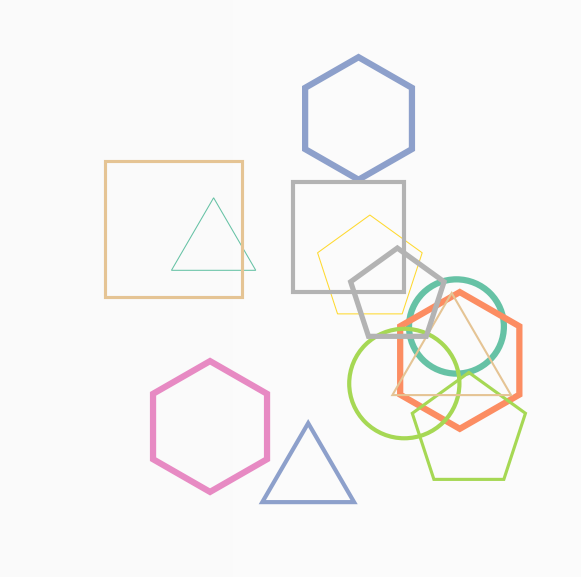[{"shape": "circle", "thickness": 3, "radius": 0.41, "center": [0.785, 0.434]}, {"shape": "triangle", "thickness": 0.5, "radius": 0.42, "center": [0.368, 0.573]}, {"shape": "hexagon", "thickness": 3, "radius": 0.59, "center": [0.791, 0.375]}, {"shape": "hexagon", "thickness": 3, "radius": 0.53, "center": [0.617, 0.794]}, {"shape": "triangle", "thickness": 2, "radius": 0.46, "center": [0.53, 0.175]}, {"shape": "hexagon", "thickness": 3, "radius": 0.57, "center": [0.361, 0.261]}, {"shape": "pentagon", "thickness": 1.5, "radius": 0.51, "center": [0.807, 0.252]}, {"shape": "circle", "thickness": 2, "radius": 0.47, "center": [0.696, 0.335]}, {"shape": "pentagon", "thickness": 0.5, "radius": 0.47, "center": [0.636, 0.532]}, {"shape": "square", "thickness": 1.5, "radius": 0.59, "center": [0.299, 0.603]}, {"shape": "triangle", "thickness": 1, "radius": 0.59, "center": [0.777, 0.374]}, {"shape": "square", "thickness": 2, "radius": 0.48, "center": [0.6, 0.589]}, {"shape": "pentagon", "thickness": 2.5, "radius": 0.42, "center": [0.684, 0.485]}]